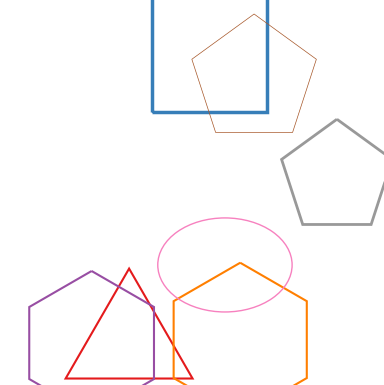[{"shape": "triangle", "thickness": 1.5, "radius": 0.95, "center": [0.335, 0.112]}, {"shape": "square", "thickness": 2.5, "radius": 0.75, "center": [0.545, 0.858]}, {"shape": "hexagon", "thickness": 1.5, "radius": 0.94, "center": [0.238, 0.109]}, {"shape": "hexagon", "thickness": 1.5, "radius": 1.0, "center": [0.624, 0.118]}, {"shape": "pentagon", "thickness": 0.5, "radius": 0.85, "center": [0.66, 0.794]}, {"shape": "oval", "thickness": 1, "radius": 0.87, "center": [0.584, 0.312]}, {"shape": "pentagon", "thickness": 2, "radius": 0.76, "center": [0.875, 0.539]}]